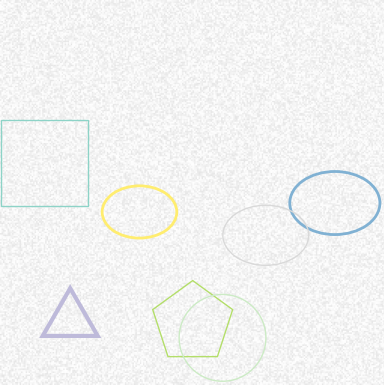[{"shape": "square", "thickness": 1, "radius": 0.56, "center": [0.115, 0.577]}, {"shape": "triangle", "thickness": 3, "radius": 0.41, "center": [0.182, 0.169]}, {"shape": "oval", "thickness": 2, "radius": 0.59, "center": [0.87, 0.473]}, {"shape": "pentagon", "thickness": 1, "radius": 0.55, "center": [0.5, 0.162]}, {"shape": "oval", "thickness": 1, "radius": 0.56, "center": [0.69, 0.389]}, {"shape": "circle", "thickness": 1, "radius": 0.56, "center": [0.578, 0.122]}, {"shape": "oval", "thickness": 2, "radius": 0.48, "center": [0.362, 0.449]}]